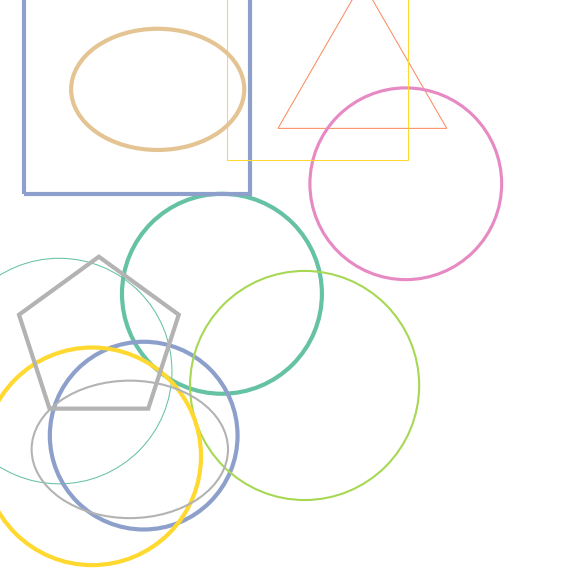[{"shape": "circle", "thickness": 2, "radius": 0.87, "center": [0.384, 0.49]}, {"shape": "circle", "thickness": 0.5, "radius": 0.98, "center": [0.102, 0.357]}, {"shape": "triangle", "thickness": 0.5, "radius": 0.84, "center": [0.627, 0.861]}, {"shape": "square", "thickness": 2, "radius": 0.98, "center": [0.237, 0.859]}, {"shape": "circle", "thickness": 2, "radius": 0.81, "center": [0.249, 0.245]}, {"shape": "circle", "thickness": 1.5, "radius": 0.83, "center": [0.703, 0.681]}, {"shape": "circle", "thickness": 1, "radius": 0.99, "center": [0.527, 0.332]}, {"shape": "circle", "thickness": 2, "radius": 0.94, "center": [0.16, 0.209]}, {"shape": "square", "thickness": 0.5, "radius": 0.78, "center": [0.55, 0.878]}, {"shape": "oval", "thickness": 2, "radius": 0.75, "center": [0.273, 0.844]}, {"shape": "pentagon", "thickness": 2, "radius": 0.73, "center": [0.171, 0.409]}, {"shape": "oval", "thickness": 1, "radius": 0.85, "center": [0.225, 0.221]}]